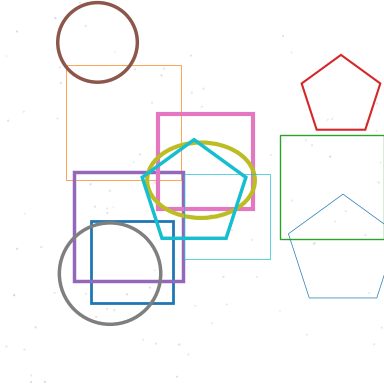[{"shape": "square", "thickness": 2, "radius": 0.54, "center": [0.343, 0.32]}, {"shape": "pentagon", "thickness": 0.5, "radius": 0.75, "center": [0.891, 0.347]}, {"shape": "square", "thickness": 0.5, "radius": 0.75, "center": [0.321, 0.681]}, {"shape": "square", "thickness": 1, "radius": 0.67, "center": [0.863, 0.514]}, {"shape": "pentagon", "thickness": 1.5, "radius": 0.54, "center": [0.886, 0.75]}, {"shape": "square", "thickness": 2.5, "radius": 0.71, "center": [0.334, 0.412]}, {"shape": "circle", "thickness": 2.5, "radius": 0.52, "center": [0.253, 0.89]}, {"shape": "square", "thickness": 3, "radius": 0.62, "center": [0.534, 0.581]}, {"shape": "circle", "thickness": 2.5, "radius": 0.66, "center": [0.286, 0.289]}, {"shape": "oval", "thickness": 3, "radius": 0.7, "center": [0.522, 0.532]}, {"shape": "pentagon", "thickness": 2.5, "radius": 0.71, "center": [0.504, 0.496]}, {"shape": "square", "thickness": 0.5, "radius": 0.55, "center": [0.59, 0.437]}]